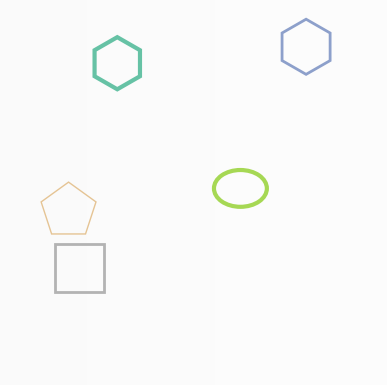[{"shape": "hexagon", "thickness": 3, "radius": 0.34, "center": [0.303, 0.836]}, {"shape": "hexagon", "thickness": 2, "radius": 0.36, "center": [0.79, 0.878]}, {"shape": "oval", "thickness": 3, "radius": 0.34, "center": [0.62, 0.511]}, {"shape": "pentagon", "thickness": 1, "radius": 0.37, "center": [0.177, 0.453]}, {"shape": "square", "thickness": 2, "radius": 0.32, "center": [0.205, 0.304]}]